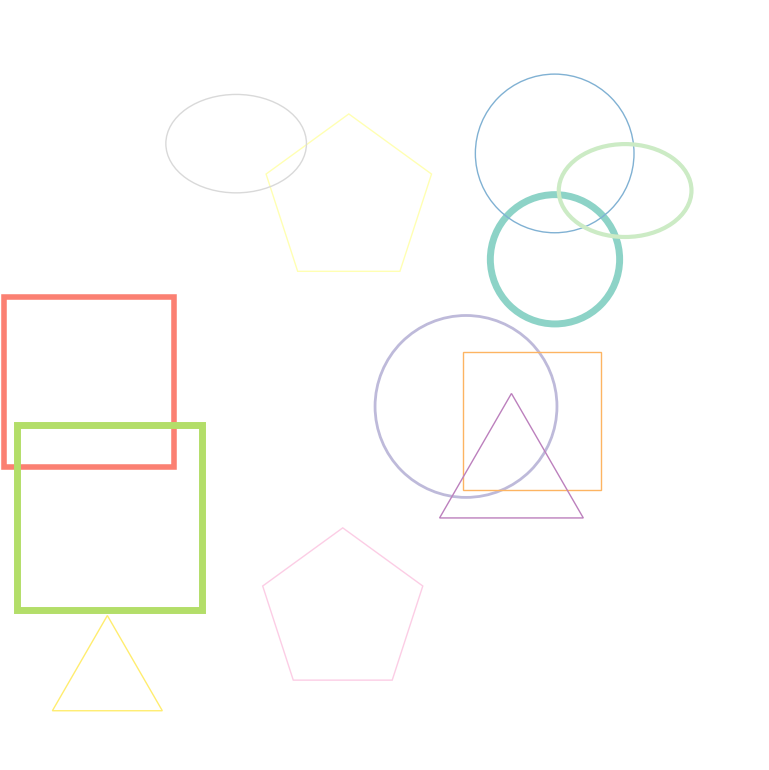[{"shape": "circle", "thickness": 2.5, "radius": 0.42, "center": [0.721, 0.663]}, {"shape": "pentagon", "thickness": 0.5, "radius": 0.56, "center": [0.453, 0.739]}, {"shape": "circle", "thickness": 1, "radius": 0.59, "center": [0.605, 0.472]}, {"shape": "square", "thickness": 2, "radius": 0.55, "center": [0.116, 0.504]}, {"shape": "circle", "thickness": 0.5, "radius": 0.52, "center": [0.72, 0.801]}, {"shape": "square", "thickness": 0.5, "radius": 0.45, "center": [0.691, 0.453]}, {"shape": "square", "thickness": 2.5, "radius": 0.6, "center": [0.142, 0.328]}, {"shape": "pentagon", "thickness": 0.5, "radius": 0.55, "center": [0.445, 0.205]}, {"shape": "oval", "thickness": 0.5, "radius": 0.46, "center": [0.307, 0.813]}, {"shape": "triangle", "thickness": 0.5, "radius": 0.54, "center": [0.664, 0.381]}, {"shape": "oval", "thickness": 1.5, "radius": 0.43, "center": [0.812, 0.753]}, {"shape": "triangle", "thickness": 0.5, "radius": 0.41, "center": [0.139, 0.118]}]